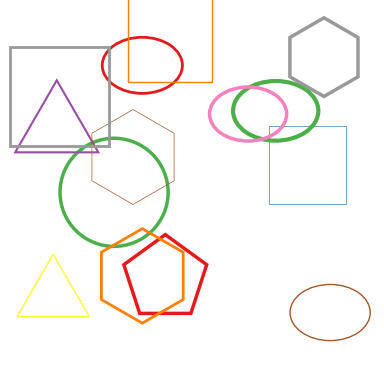[{"shape": "oval", "thickness": 2, "radius": 0.52, "center": [0.37, 0.83]}, {"shape": "pentagon", "thickness": 2.5, "radius": 0.57, "center": [0.429, 0.277]}, {"shape": "square", "thickness": 0.5, "radius": 0.5, "center": [0.798, 0.571]}, {"shape": "circle", "thickness": 2.5, "radius": 0.7, "center": [0.296, 0.5]}, {"shape": "oval", "thickness": 3, "radius": 0.55, "center": [0.716, 0.712]}, {"shape": "triangle", "thickness": 1.5, "radius": 0.62, "center": [0.147, 0.667]}, {"shape": "hexagon", "thickness": 2, "radius": 0.61, "center": [0.37, 0.283]}, {"shape": "square", "thickness": 1, "radius": 0.55, "center": [0.442, 0.897]}, {"shape": "triangle", "thickness": 1, "radius": 0.54, "center": [0.138, 0.231]}, {"shape": "hexagon", "thickness": 0.5, "radius": 0.62, "center": [0.345, 0.592]}, {"shape": "oval", "thickness": 1, "radius": 0.52, "center": [0.857, 0.188]}, {"shape": "oval", "thickness": 2.5, "radius": 0.5, "center": [0.644, 0.704]}, {"shape": "square", "thickness": 2, "radius": 0.65, "center": [0.154, 0.749]}, {"shape": "hexagon", "thickness": 2.5, "radius": 0.51, "center": [0.841, 0.852]}]